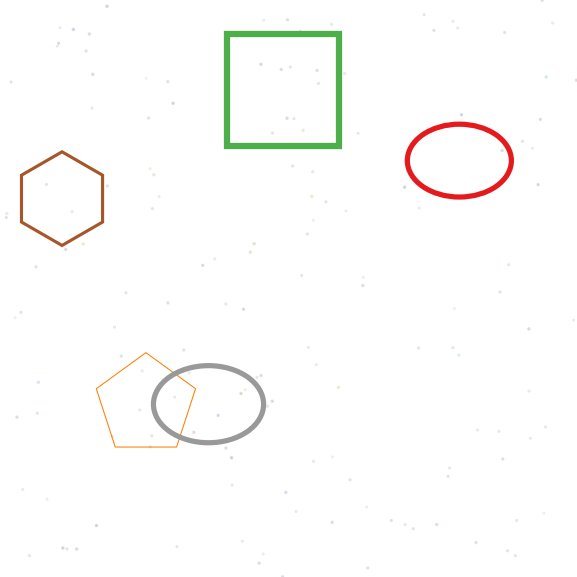[{"shape": "oval", "thickness": 2.5, "radius": 0.45, "center": [0.795, 0.721]}, {"shape": "square", "thickness": 3, "radius": 0.48, "center": [0.49, 0.844]}, {"shape": "pentagon", "thickness": 0.5, "radius": 0.45, "center": [0.253, 0.298]}, {"shape": "hexagon", "thickness": 1.5, "radius": 0.41, "center": [0.107, 0.655]}, {"shape": "oval", "thickness": 2.5, "radius": 0.48, "center": [0.361, 0.299]}]